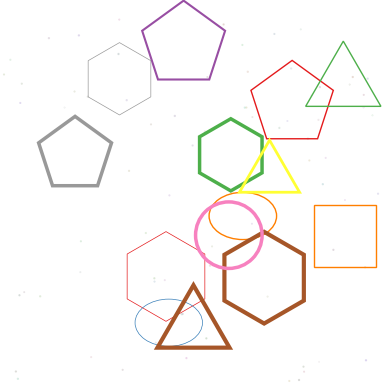[{"shape": "pentagon", "thickness": 1, "radius": 0.56, "center": [0.759, 0.731]}, {"shape": "hexagon", "thickness": 0.5, "radius": 0.58, "center": [0.431, 0.282]}, {"shape": "oval", "thickness": 0.5, "radius": 0.44, "center": [0.438, 0.162]}, {"shape": "triangle", "thickness": 1, "radius": 0.56, "center": [0.892, 0.78]}, {"shape": "hexagon", "thickness": 2.5, "radius": 0.47, "center": [0.6, 0.598]}, {"shape": "pentagon", "thickness": 1.5, "radius": 0.57, "center": [0.477, 0.885]}, {"shape": "oval", "thickness": 1, "radius": 0.44, "center": [0.631, 0.439]}, {"shape": "square", "thickness": 1, "radius": 0.4, "center": [0.897, 0.387]}, {"shape": "triangle", "thickness": 2, "radius": 0.45, "center": [0.7, 0.546]}, {"shape": "triangle", "thickness": 3, "radius": 0.54, "center": [0.503, 0.151]}, {"shape": "hexagon", "thickness": 3, "radius": 0.6, "center": [0.686, 0.279]}, {"shape": "circle", "thickness": 2.5, "radius": 0.43, "center": [0.594, 0.389]}, {"shape": "pentagon", "thickness": 2.5, "radius": 0.5, "center": [0.195, 0.598]}, {"shape": "hexagon", "thickness": 0.5, "radius": 0.47, "center": [0.31, 0.795]}]